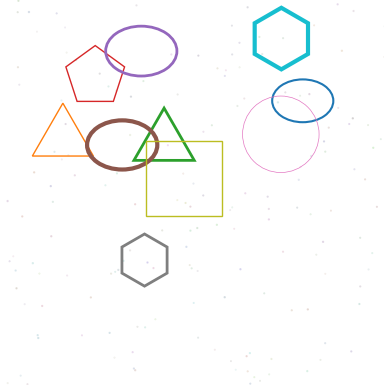[{"shape": "oval", "thickness": 1.5, "radius": 0.4, "center": [0.786, 0.738]}, {"shape": "triangle", "thickness": 1, "radius": 0.46, "center": [0.163, 0.64]}, {"shape": "triangle", "thickness": 2, "radius": 0.45, "center": [0.426, 0.629]}, {"shape": "pentagon", "thickness": 1, "radius": 0.4, "center": [0.247, 0.801]}, {"shape": "oval", "thickness": 2, "radius": 0.46, "center": [0.367, 0.867]}, {"shape": "oval", "thickness": 3, "radius": 0.46, "center": [0.317, 0.624]}, {"shape": "circle", "thickness": 0.5, "radius": 0.5, "center": [0.729, 0.651]}, {"shape": "hexagon", "thickness": 2, "radius": 0.34, "center": [0.375, 0.324]}, {"shape": "square", "thickness": 1, "radius": 0.49, "center": [0.478, 0.536]}, {"shape": "hexagon", "thickness": 3, "radius": 0.4, "center": [0.731, 0.9]}]